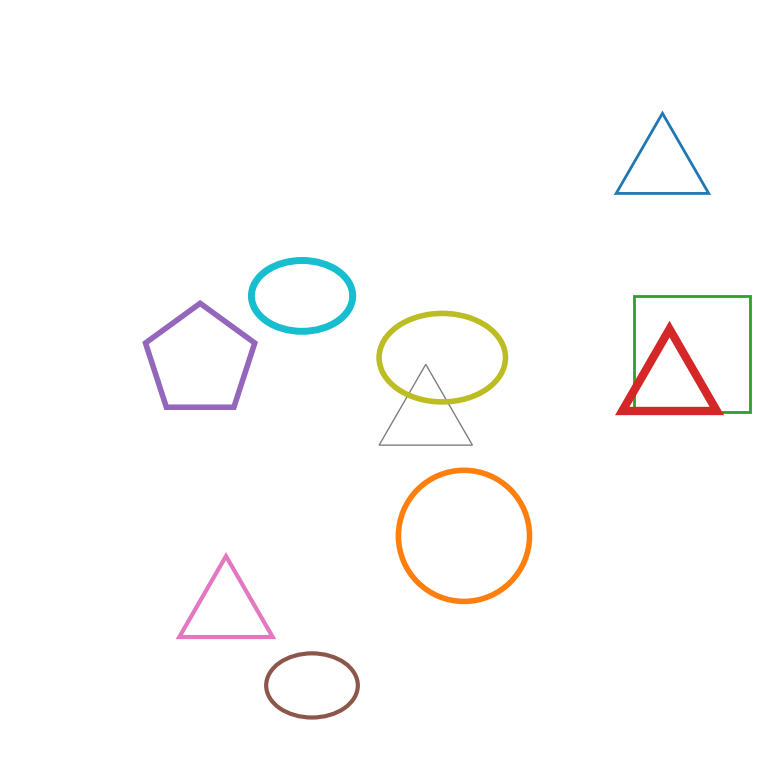[{"shape": "triangle", "thickness": 1, "radius": 0.35, "center": [0.86, 0.783]}, {"shape": "circle", "thickness": 2, "radius": 0.43, "center": [0.603, 0.304]}, {"shape": "square", "thickness": 1, "radius": 0.38, "center": [0.899, 0.54]}, {"shape": "triangle", "thickness": 3, "radius": 0.35, "center": [0.87, 0.502]}, {"shape": "pentagon", "thickness": 2, "radius": 0.37, "center": [0.26, 0.531]}, {"shape": "oval", "thickness": 1.5, "radius": 0.3, "center": [0.405, 0.11]}, {"shape": "triangle", "thickness": 1.5, "radius": 0.35, "center": [0.293, 0.208]}, {"shape": "triangle", "thickness": 0.5, "radius": 0.35, "center": [0.553, 0.457]}, {"shape": "oval", "thickness": 2, "radius": 0.41, "center": [0.574, 0.536]}, {"shape": "oval", "thickness": 2.5, "radius": 0.33, "center": [0.392, 0.616]}]